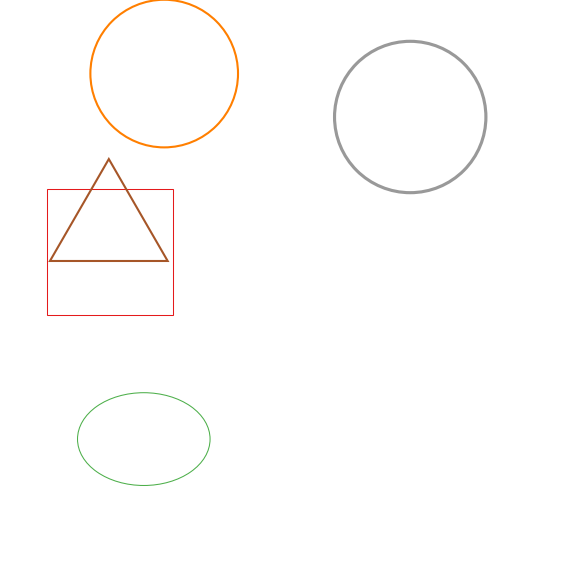[{"shape": "square", "thickness": 0.5, "radius": 0.55, "center": [0.191, 0.563]}, {"shape": "oval", "thickness": 0.5, "radius": 0.57, "center": [0.249, 0.239]}, {"shape": "circle", "thickness": 1, "radius": 0.64, "center": [0.284, 0.872]}, {"shape": "triangle", "thickness": 1, "radius": 0.59, "center": [0.188, 0.606]}, {"shape": "circle", "thickness": 1.5, "radius": 0.66, "center": [0.71, 0.797]}]